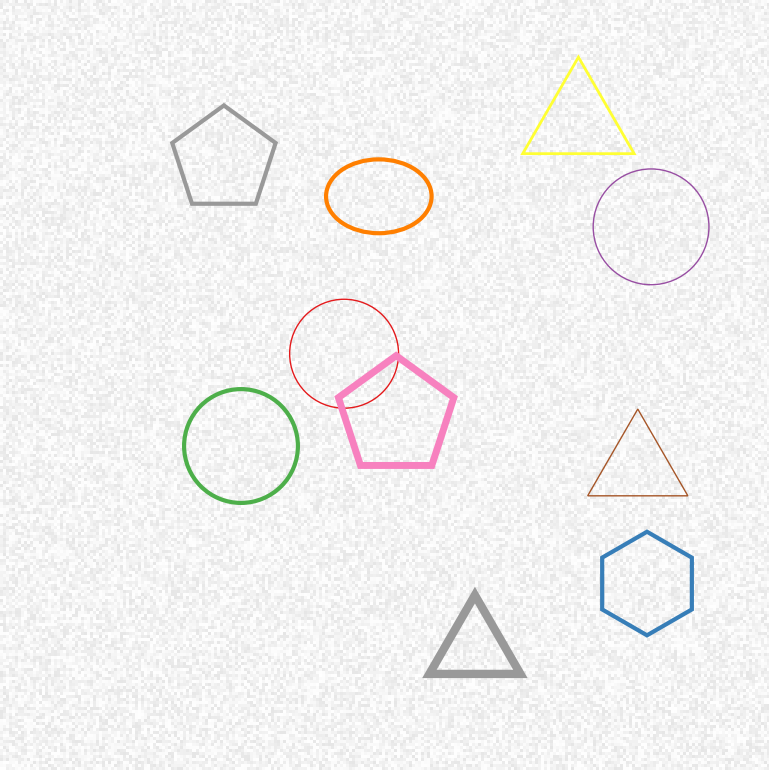[{"shape": "circle", "thickness": 0.5, "radius": 0.35, "center": [0.447, 0.541]}, {"shape": "hexagon", "thickness": 1.5, "radius": 0.34, "center": [0.84, 0.242]}, {"shape": "circle", "thickness": 1.5, "radius": 0.37, "center": [0.313, 0.421]}, {"shape": "circle", "thickness": 0.5, "radius": 0.38, "center": [0.846, 0.705]}, {"shape": "oval", "thickness": 1.5, "radius": 0.34, "center": [0.492, 0.745]}, {"shape": "triangle", "thickness": 1, "radius": 0.42, "center": [0.751, 0.842]}, {"shape": "triangle", "thickness": 0.5, "radius": 0.38, "center": [0.828, 0.394]}, {"shape": "pentagon", "thickness": 2.5, "radius": 0.39, "center": [0.514, 0.459]}, {"shape": "pentagon", "thickness": 1.5, "radius": 0.35, "center": [0.291, 0.792]}, {"shape": "triangle", "thickness": 3, "radius": 0.34, "center": [0.617, 0.159]}]